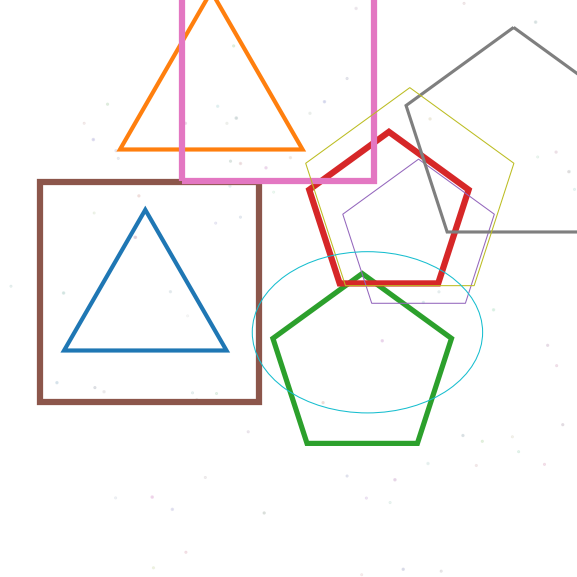[{"shape": "triangle", "thickness": 2, "radius": 0.81, "center": [0.252, 0.473]}, {"shape": "triangle", "thickness": 2, "radius": 0.91, "center": [0.366, 0.832]}, {"shape": "pentagon", "thickness": 2.5, "radius": 0.81, "center": [0.627, 0.363]}, {"shape": "pentagon", "thickness": 3, "radius": 0.73, "center": [0.673, 0.626]}, {"shape": "pentagon", "thickness": 0.5, "radius": 0.69, "center": [0.725, 0.586]}, {"shape": "square", "thickness": 3, "radius": 0.95, "center": [0.259, 0.494]}, {"shape": "square", "thickness": 3, "radius": 0.83, "center": [0.481, 0.851]}, {"shape": "pentagon", "thickness": 1.5, "radius": 0.98, "center": [0.889, 0.756]}, {"shape": "pentagon", "thickness": 0.5, "radius": 0.95, "center": [0.71, 0.658]}, {"shape": "oval", "thickness": 0.5, "radius": 1.0, "center": [0.636, 0.424]}]